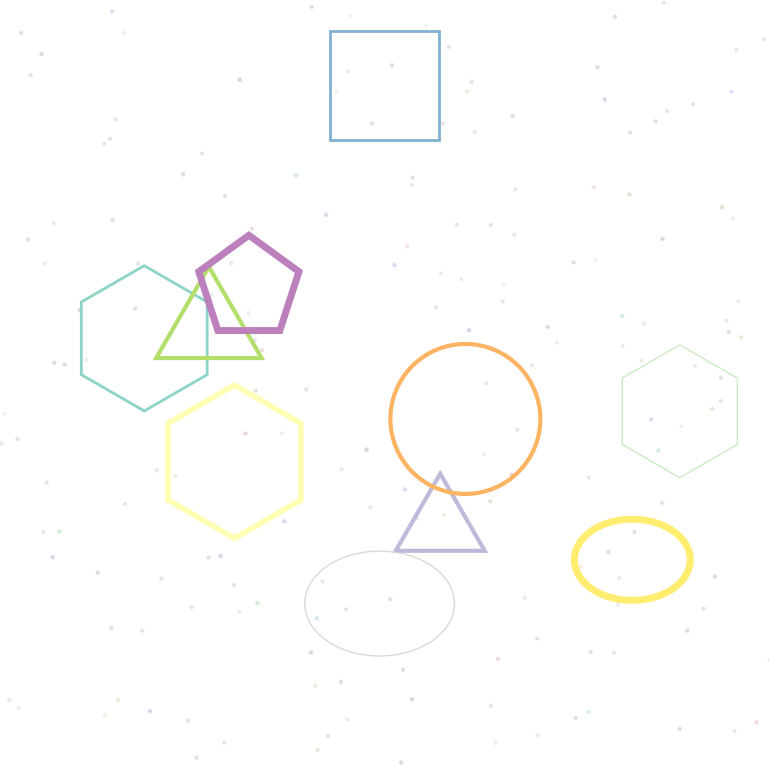[{"shape": "hexagon", "thickness": 1, "radius": 0.47, "center": [0.187, 0.561]}, {"shape": "hexagon", "thickness": 2, "radius": 0.5, "center": [0.304, 0.4]}, {"shape": "triangle", "thickness": 1.5, "radius": 0.33, "center": [0.572, 0.318]}, {"shape": "square", "thickness": 1, "radius": 0.35, "center": [0.5, 0.889]}, {"shape": "circle", "thickness": 1.5, "radius": 0.49, "center": [0.604, 0.456]}, {"shape": "triangle", "thickness": 1.5, "radius": 0.4, "center": [0.271, 0.575]}, {"shape": "oval", "thickness": 0.5, "radius": 0.49, "center": [0.493, 0.216]}, {"shape": "pentagon", "thickness": 2.5, "radius": 0.34, "center": [0.323, 0.626]}, {"shape": "hexagon", "thickness": 0.5, "radius": 0.43, "center": [0.883, 0.466]}, {"shape": "oval", "thickness": 2.5, "radius": 0.38, "center": [0.821, 0.273]}]